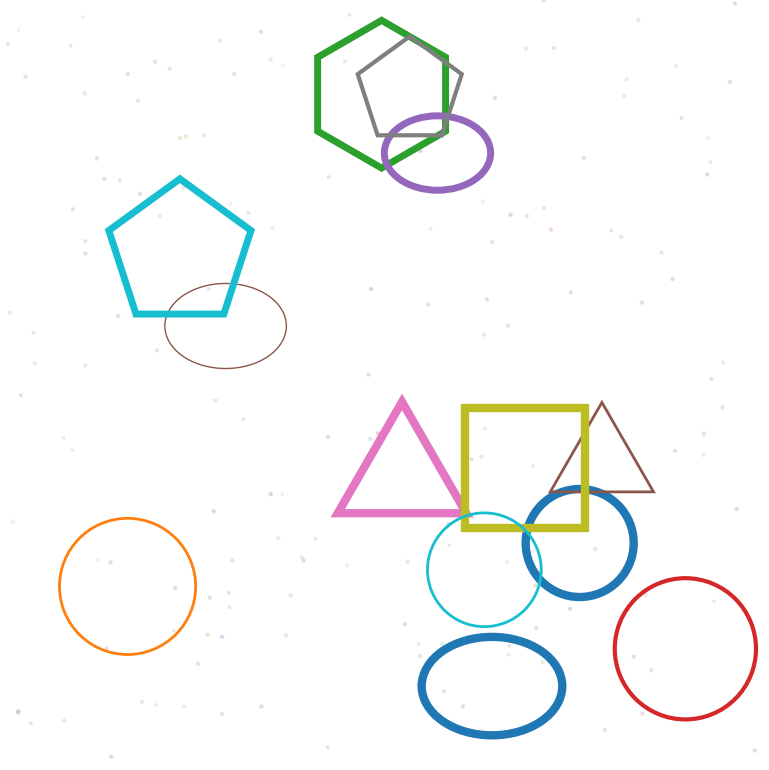[{"shape": "circle", "thickness": 3, "radius": 0.35, "center": [0.753, 0.295]}, {"shape": "oval", "thickness": 3, "radius": 0.46, "center": [0.639, 0.109]}, {"shape": "circle", "thickness": 1, "radius": 0.44, "center": [0.166, 0.238]}, {"shape": "hexagon", "thickness": 2.5, "radius": 0.48, "center": [0.496, 0.878]}, {"shape": "circle", "thickness": 1.5, "radius": 0.46, "center": [0.89, 0.157]}, {"shape": "oval", "thickness": 2.5, "radius": 0.35, "center": [0.568, 0.801]}, {"shape": "oval", "thickness": 0.5, "radius": 0.39, "center": [0.293, 0.577]}, {"shape": "triangle", "thickness": 1, "radius": 0.39, "center": [0.782, 0.4]}, {"shape": "triangle", "thickness": 3, "radius": 0.48, "center": [0.522, 0.382]}, {"shape": "pentagon", "thickness": 1.5, "radius": 0.36, "center": [0.532, 0.882]}, {"shape": "square", "thickness": 3, "radius": 0.39, "center": [0.682, 0.392]}, {"shape": "circle", "thickness": 1, "radius": 0.37, "center": [0.629, 0.26]}, {"shape": "pentagon", "thickness": 2.5, "radius": 0.49, "center": [0.234, 0.671]}]